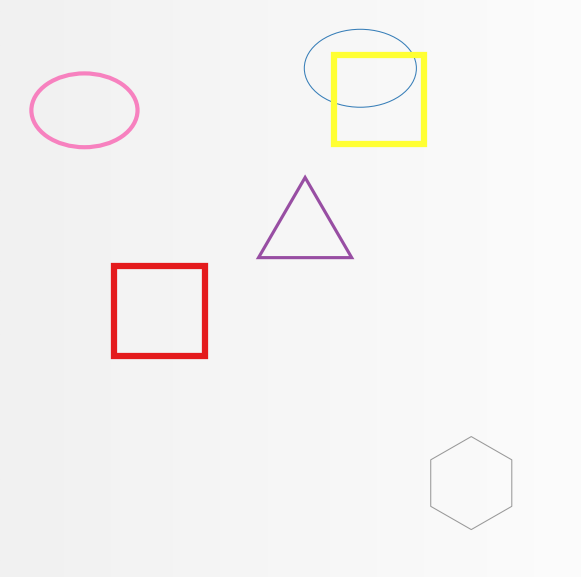[{"shape": "square", "thickness": 3, "radius": 0.39, "center": [0.274, 0.461]}, {"shape": "oval", "thickness": 0.5, "radius": 0.48, "center": [0.62, 0.881]}, {"shape": "triangle", "thickness": 1.5, "radius": 0.46, "center": [0.525, 0.599]}, {"shape": "square", "thickness": 3, "radius": 0.39, "center": [0.652, 0.827]}, {"shape": "oval", "thickness": 2, "radius": 0.46, "center": [0.145, 0.808]}, {"shape": "hexagon", "thickness": 0.5, "radius": 0.4, "center": [0.811, 0.163]}]